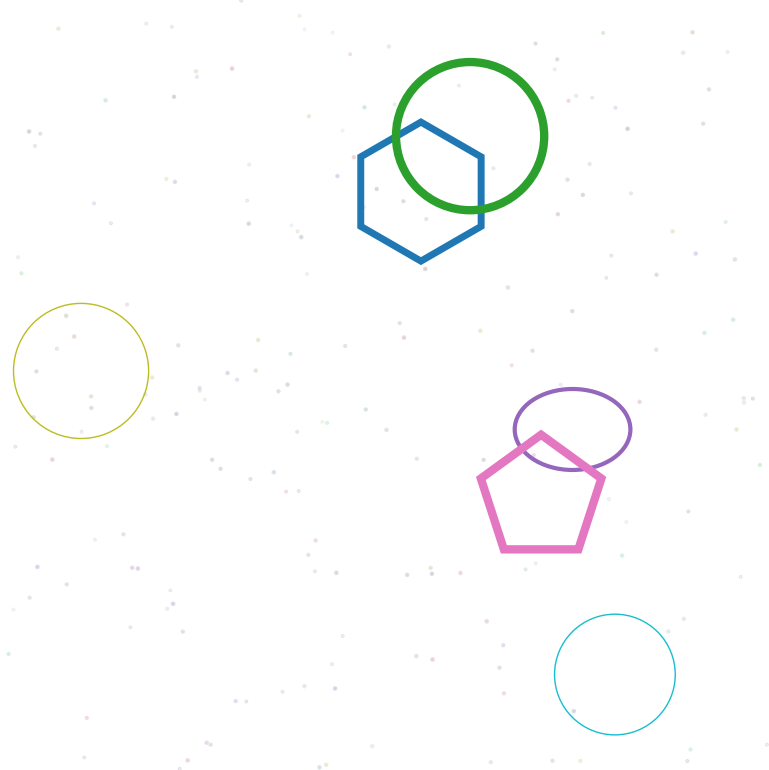[{"shape": "hexagon", "thickness": 2.5, "radius": 0.45, "center": [0.547, 0.751]}, {"shape": "circle", "thickness": 3, "radius": 0.48, "center": [0.611, 0.823]}, {"shape": "oval", "thickness": 1.5, "radius": 0.38, "center": [0.744, 0.442]}, {"shape": "pentagon", "thickness": 3, "radius": 0.41, "center": [0.703, 0.353]}, {"shape": "circle", "thickness": 0.5, "radius": 0.44, "center": [0.105, 0.518]}, {"shape": "circle", "thickness": 0.5, "radius": 0.39, "center": [0.799, 0.124]}]